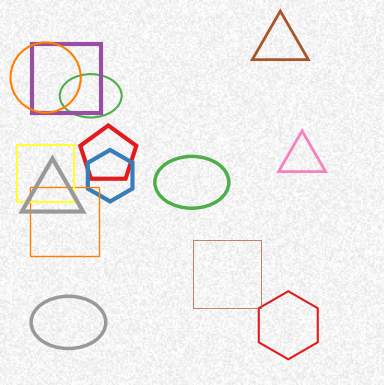[{"shape": "pentagon", "thickness": 3, "radius": 0.38, "center": [0.281, 0.598]}, {"shape": "hexagon", "thickness": 1.5, "radius": 0.44, "center": [0.749, 0.155]}, {"shape": "hexagon", "thickness": 3, "radius": 0.33, "center": [0.286, 0.544]}, {"shape": "oval", "thickness": 2.5, "radius": 0.48, "center": [0.498, 0.526]}, {"shape": "oval", "thickness": 1.5, "radius": 0.4, "center": [0.236, 0.751]}, {"shape": "square", "thickness": 3, "radius": 0.44, "center": [0.172, 0.796]}, {"shape": "circle", "thickness": 1.5, "radius": 0.46, "center": [0.118, 0.799]}, {"shape": "square", "thickness": 1, "radius": 0.45, "center": [0.167, 0.424]}, {"shape": "square", "thickness": 1.5, "radius": 0.37, "center": [0.118, 0.549]}, {"shape": "square", "thickness": 0.5, "radius": 0.44, "center": [0.59, 0.288]}, {"shape": "triangle", "thickness": 2, "radius": 0.42, "center": [0.728, 0.887]}, {"shape": "triangle", "thickness": 2, "radius": 0.35, "center": [0.785, 0.59]}, {"shape": "oval", "thickness": 2.5, "radius": 0.48, "center": [0.178, 0.163]}, {"shape": "triangle", "thickness": 3, "radius": 0.46, "center": [0.136, 0.496]}]